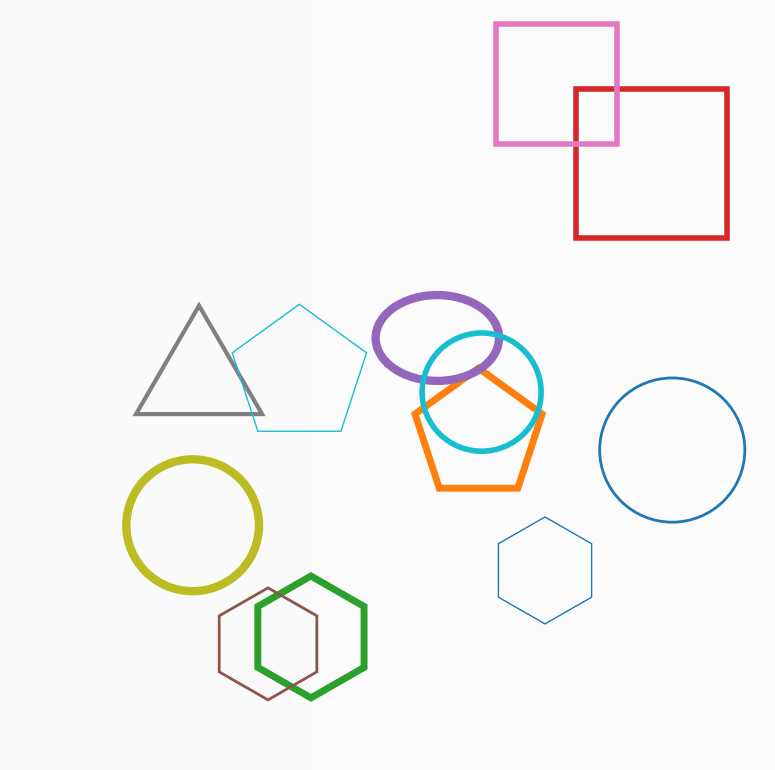[{"shape": "circle", "thickness": 1, "radius": 0.47, "center": [0.867, 0.416]}, {"shape": "hexagon", "thickness": 0.5, "radius": 0.35, "center": [0.703, 0.259]}, {"shape": "pentagon", "thickness": 2.5, "radius": 0.43, "center": [0.618, 0.436]}, {"shape": "hexagon", "thickness": 2.5, "radius": 0.4, "center": [0.401, 0.173]}, {"shape": "square", "thickness": 2, "radius": 0.49, "center": [0.841, 0.788]}, {"shape": "oval", "thickness": 3, "radius": 0.4, "center": [0.564, 0.561]}, {"shape": "hexagon", "thickness": 1, "radius": 0.36, "center": [0.346, 0.164]}, {"shape": "square", "thickness": 2, "radius": 0.39, "center": [0.718, 0.891]}, {"shape": "triangle", "thickness": 1.5, "radius": 0.47, "center": [0.257, 0.509]}, {"shape": "circle", "thickness": 3, "radius": 0.43, "center": [0.249, 0.318]}, {"shape": "pentagon", "thickness": 0.5, "radius": 0.46, "center": [0.386, 0.514]}, {"shape": "circle", "thickness": 2, "radius": 0.38, "center": [0.621, 0.491]}]